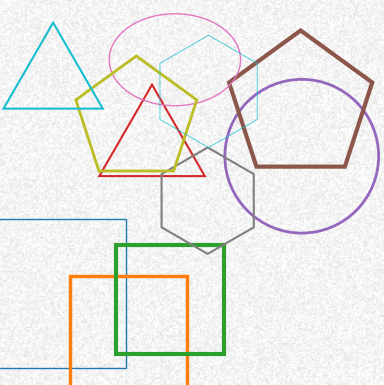[{"shape": "square", "thickness": 1, "radius": 0.96, "center": [0.134, 0.238]}, {"shape": "square", "thickness": 2.5, "radius": 0.76, "center": [0.334, 0.131]}, {"shape": "square", "thickness": 3, "radius": 0.71, "center": [0.441, 0.221]}, {"shape": "triangle", "thickness": 1.5, "radius": 0.79, "center": [0.395, 0.622]}, {"shape": "circle", "thickness": 2, "radius": 1.0, "center": [0.784, 0.594]}, {"shape": "pentagon", "thickness": 3, "radius": 0.98, "center": [0.781, 0.725]}, {"shape": "oval", "thickness": 1, "radius": 0.85, "center": [0.454, 0.845]}, {"shape": "hexagon", "thickness": 1.5, "radius": 0.69, "center": [0.539, 0.479]}, {"shape": "pentagon", "thickness": 2, "radius": 0.83, "center": [0.354, 0.689]}, {"shape": "hexagon", "thickness": 0.5, "radius": 0.73, "center": [0.542, 0.763]}, {"shape": "triangle", "thickness": 1.5, "radius": 0.74, "center": [0.138, 0.792]}]